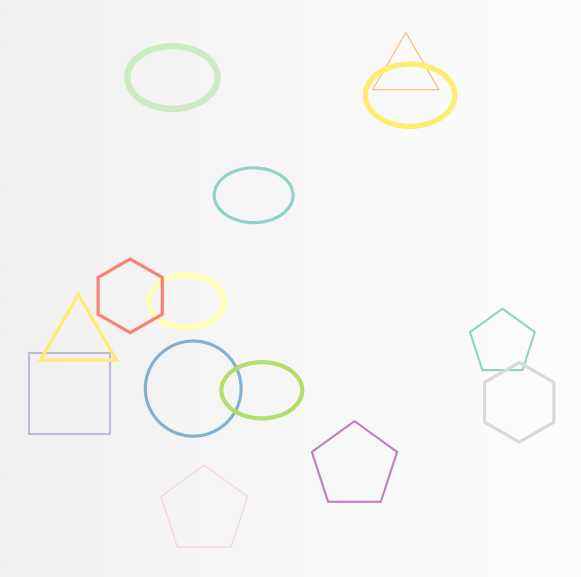[{"shape": "oval", "thickness": 1.5, "radius": 0.34, "center": [0.436, 0.661]}, {"shape": "pentagon", "thickness": 1, "radius": 0.29, "center": [0.864, 0.406]}, {"shape": "oval", "thickness": 2.5, "radius": 0.32, "center": [0.321, 0.477]}, {"shape": "square", "thickness": 1, "radius": 0.35, "center": [0.12, 0.318]}, {"shape": "hexagon", "thickness": 1.5, "radius": 0.32, "center": [0.224, 0.487]}, {"shape": "circle", "thickness": 1.5, "radius": 0.41, "center": [0.332, 0.326]}, {"shape": "triangle", "thickness": 0.5, "radius": 0.33, "center": [0.698, 0.877]}, {"shape": "oval", "thickness": 2, "radius": 0.35, "center": [0.45, 0.323]}, {"shape": "pentagon", "thickness": 0.5, "radius": 0.39, "center": [0.351, 0.115]}, {"shape": "hexagon", "thickness": 1.5, "radius": 0.34, "center": [0.893, 0.303]}, {"shape": "pentagon", "thickness": 1, "radius": 0.39, "center": [0.61, 0.193]}, {"shape": "oval", "thickness": 3, "radius": 0.39, "center": [0.297, 0.865]}, {"shape": "oval", "thickness": 2.5, "radius": 0.39, "center": [0.705, 0.834]}, {"shape": "triangle", "thickness": 1.5, "radius": 0.38, "center": [0.135, 0.413]}]